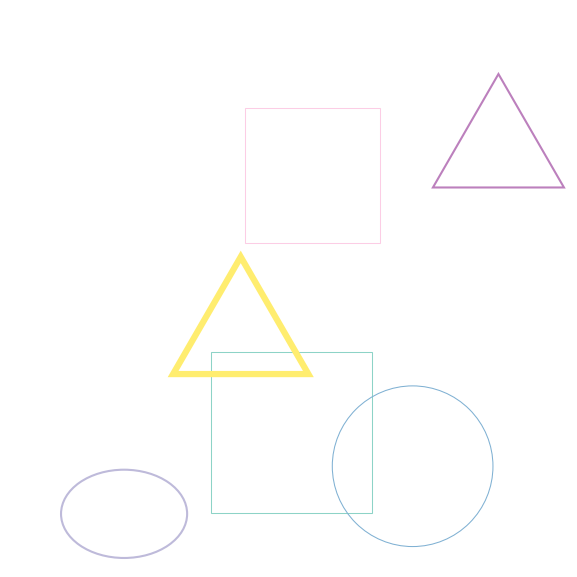[{"shape": "square", "thickness": 0.5, "radius": 0.7, "center": [0.505, 0.25]}, {"shape": "oval", "thickness": 1, "radius": 0.55, "center": [0.215, 0.109]}, {"shape": "circle", "thickness": 0.5, "radius": 0.7, "center": [0.715, 0.192]}, {"shape": "square", "thickness": 0.5, "radius": 0.59, "center": [0.541, 0.696]}, {"shape": "triangle", "thickness": 1, "radius": 0.65, "center": [0.863, 0.74]}, {"shape": "triangle", "thickness": 3, "radius": 0.68, "center": [0.417, 0.419]}]